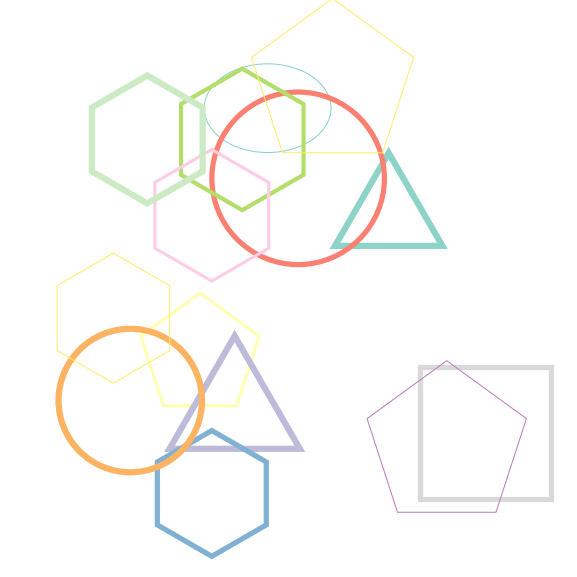[{"shape": "oval", "thickness": 0.5, "radius": 0.55, "center": [0.463, 0.812]}, {"shape": "triangle", "thickness": 3, "radius": 0.54, "center": [0.673, 0.627]}, {"shape": "pentagon", "thickness": 1.5, "radius": 0.54, "center": [0.346, 0.384]}, {"shape": "triangle", "thickness": 3, "radius": 0.65, "center": [0.406, 0.287]}, {"shape": "circle", "thickness": 2.5, "radius": 0.75, "center": [0.516, 0.69]}, {"shape": "hexagon", "thickness": 2.5, "radius": 0.54, "center": [0.367, 0.145]}, {"shape": "circle", "thickness": 3, "radius": 0.62, "center": [0.226, 0.306]}, {"shape": "hexagon", "thickness": 2, "radius": 0.61, "center": [0.42, 0.758]}, {"shape": "hexagon", "thickness": 1.5, "radius": 0.57, "center": [0.367, 0.626]}, {"shape": "square", "thickness": 2.5, "radius": 0.57, "center": [0.841, 0.25]}, {"shape": "pentagon", "thickness": 0.5, "radius": 0.73, "center": [0.774, 0.229]}, {"shape": "hexagon", "thickness": 3, "radius": 0.55, "center": [0.255, 0.758]}, {"shape": "pentagon", "thickness": 0.5, "radius": 0.74, "center": [0.576, 0.854]}, {"shape": "hexagon", "thickness": 0.5, "radius": 0.56, "center": [0.196, 0.448]}]